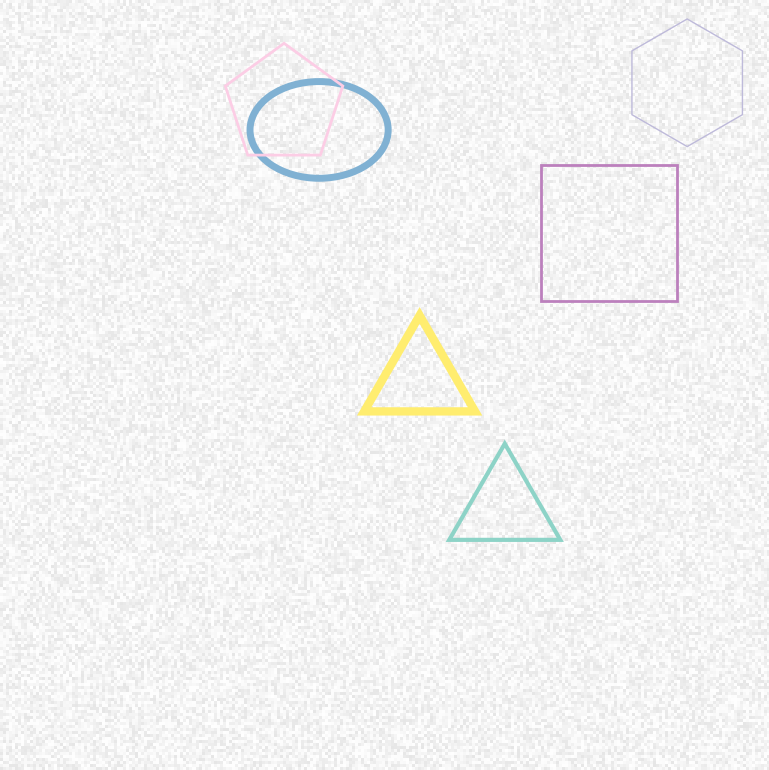[{"shape": "triangle", "thickness": 1.5, "radius": 0.42, "center": [0.656, 0.341]}, {"shape": "hexagon", "thickness": 0.5, "radius": 0.41, "center": [0.892, 0.893]}, {"shape": "oval", "thickness": 2.5, "radius": 0.45, "center": [0.414, 0.831]}, {"shape": "pentagon", "thickness": 1, "radius": 0.4, "center": [0.369, 0.864]}, {"shape": "square", "thickness": 1, "radius": 0.44, "center": [0.791, 0.698]}, {"shape": "triangle", "thickness": 3, "radius": 0.42, "center": [0.545, 0.507]}]